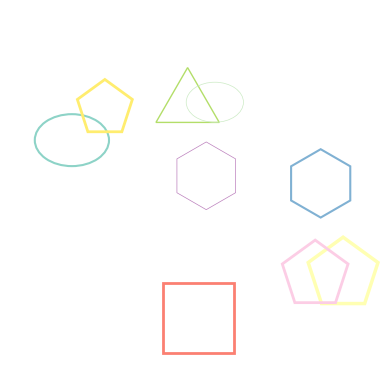[{"shape": "oval", "thickness": 1.5, "radius": 0.48, "center": [0.187, 0.636]}, {"shape": "pentagon", "thickness": 2.5, "radius": 0.48, "center": [0.891, 0.289]}, {"shape": "square", "thickness": 2, "radius": 0.46, "center": [0.515, 0.174]}, {"shape": "hexagon", "thickness": 1.5, "radius": 0.44, "center": [0.833, 0.524]}, {"shape": "triangle", "thickness": 1, "radius": 0.47, "center": [0.487, 0.73]}, {"shape": "pentagon", "thickness": 2, "radius": 0.45, "center": [0.819, 0.287]}, {"shape": "hexagon", "thickness": 0.5, "radius": 0.44, "center": [0.536, 0.543]}, {"shape": "oval", "thickness": 0.5, "radius": 0.37, "center": [0.558, 0.734]}, {"shape": "pentagon", "thickness": 2, "radius": 0.38, "center": [0.272, 0.719]}]